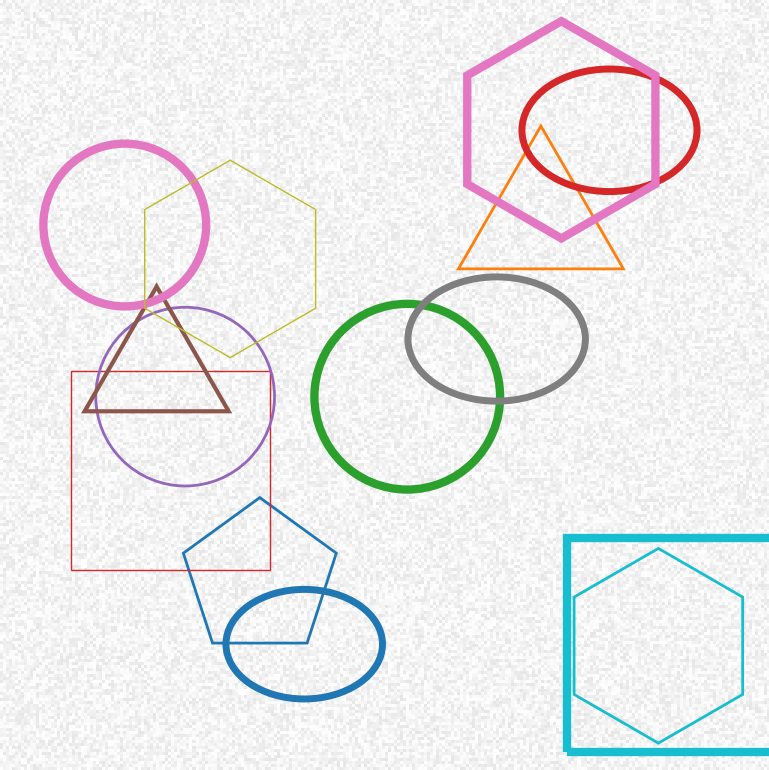[{"shape": "oval", "thickness": 2.5, "radius": 0.51, "center": [0.395, 0.163]}, {"shape": "pentagon", "thickness": 1, "radius": 0.52, "center": [0.337, 0.249]}, {"shape": "triangle", "thickness": 1, "radius": 0.62, "center": [0.702, 0.713]}, {"shape": "circle", "thickness": 3, "radius": 0.6, "center": [0.529, 0.485]}, {"shape": "oval", "thickness": 2.5, "radius": 0.57, "center": [0.792, 0.831]}, {"shape": "square", "thickness": 0.5, "radius": 0.64, "center": [0.222, 0.389]}, {"shape": "circle", "thickness": 1, "radius": 0.58, "center": [0.24, 0.485]}, {"shape": "triangle", "thickness": 1.5, "radius": 0.54, "center": [0.203, 0.52]}, {"shape": "circle", "thickness": 3, "radius": 0.53, "center": [0.162, 0.708]}, {"shape": "hexagon", "thickness": 3, "radius": 0.71, "center": [0.729, 0.831]}, {"shape": "oval", "thickness": 2.5, "radius": 0.58, "center": [0.645, 0.56]}, {"shape": "hexagon", "thickness": 0.5, "radius": 0.64, "center": [0.299, 0.664]}, {"shape": "square", "thickness": 3, "radius": 0.7, "center": [0.876, 0.162]}, {"shape": "hexagon", "thickness": 1, "radius": 0.63, "center": [0.855, 0.161]}]